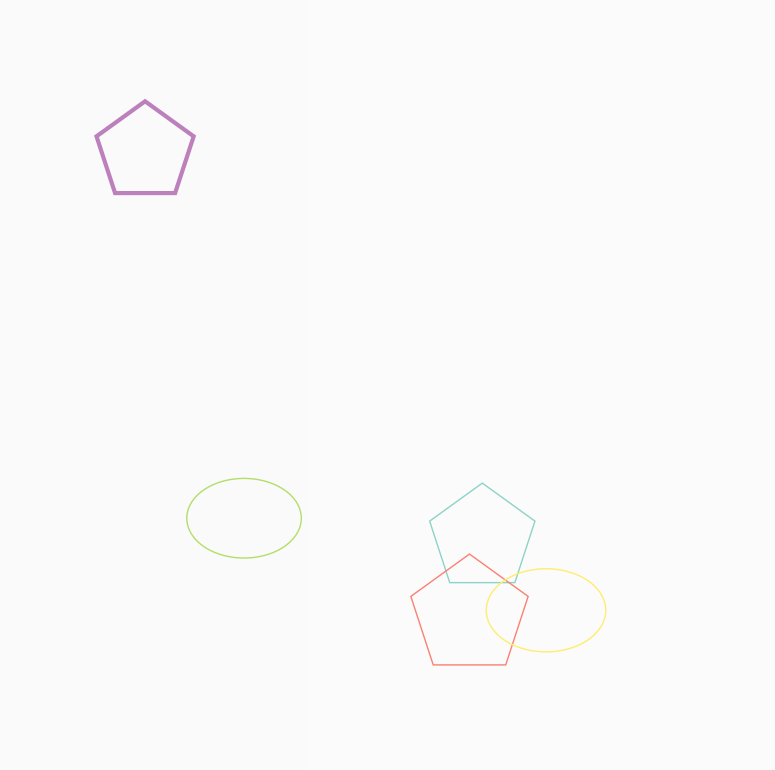[{"shape": "pentagon", "thickness": 0.5, "radius": 0.36, "center": [0.622, 0.301]}, {"shape": "pentagon", "thickness": 0.5, "radius": 0.4, "center": [0.606, 0.201]}, {"shape": "oval", "thickness": 0.5, "radius": 0.37, "center": [0.315, 0.327]}, {"shape": "pentagon", "thickness": 1.5, "radius": 0.33, "center": [0.187, 0.803]}, {"shape": "oval", "thickness": 0.5, "radius": 0.39, "center": [0.705, 0.207]}]